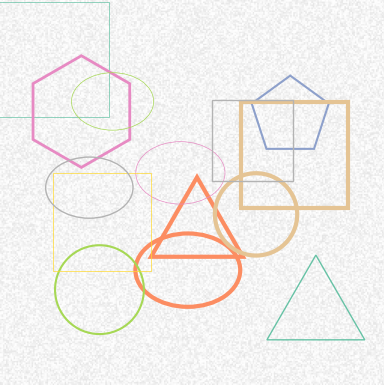[{"shape": "triangle", "thickness": 1, "radius": 0.73, "center": [0.82, 0.191]}, {"shape": "square", "thickness": 0.5, "radius": 0.75, "center": [0.133, 0.846]}, {"shape": "triangle", "thickness": 3, "radius": 0.69, "center": [0.512, 0.402]}, {"shape": "oval", "thickness": 3, "radius": 0.68, "center": [0.488, 0.298]}, {"shape": "pentagon", "thickness": 1.5, "radius": 0.53, "center": [0.754, 0.698]}, {"shape": "hexagon", "thickness": 2, "radius": 0.73, "center": [0.211, 0.71]}, {"shape": "oval", "thickness": 0.5, "radius": 0.58, "center": [0.469, 0.551]}, {"shape": "circle", "thickness": 1.5, "radius": 0.58, "center": [0.258, 0.248]}, {"shape": "oval", "thickness": 0.5, "radius": 0.53, "center": [0.292, 0.737]}, {"shape": "square", "thickness": 0.5, "radius": 0.63, "center": [0.265, 0.423]}, {"shape": "circle", "thickness": 3, "radius": 0.53, "center": [0.665, 0.443]}, {"shape": "square", "thickness": 3, "radius": 0.69, "center": [0.765, 0.597]}, {"shape": "oval", "thickness": 1, "radius": 0.57, "center": [0.232, 0.513]}, {"shape": "square", "thickness": 1, "radius": 0.52, "center": [0.656, 0.636]}]